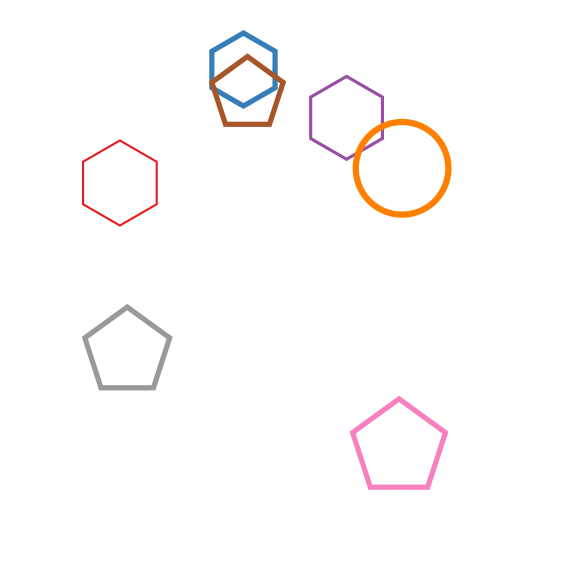[{"shape": "hexagon", "thickness": 1, "radius": 0.37, "center": [0.208, 0.682]}, {"shape": "hexagon", "thickness": 2.5, "radius": 0.32, "center": [0.422, 0.879]}, {"shape": "hexagon", "thickness": 1.5, "radius": 0.36, "center": [0.6, 0.795]}, {"shape": "circle", "thickness": 3, "radius": 0.4, "center": [0.696, 0.708]}, {"shape": "pentagon", "thickness": 2.5, "radius": 0.32, "center": [0.429, 0.836]}, {"shape": "pentagon", "thickness": 2.5, "radius": 0.42, "center": [0.691, 0.224]}, {"shape": "pentagon", "thickness": 2.5, "radius": 0.39, "center": [0.22, 0.39]}]